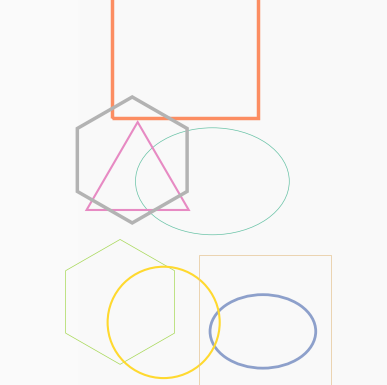[{"shape": "oval", "thickness": 0.5, "radius": 0.99, "center": [0.548, 0.529]}, {"shape": "square", "thickness": 2.5, "radius": 0.94, "center": [0.478, 0.882]}, {"shape": "oval", "thickness": 2, "radius": 0.68, "center": [0.678, 0.139]}, {"shape": "triangle", "thickness": 1.5, "radius": 0.76, "center": [0.355, 0.531]}, {"shape": "hexagon", "thickness": 0.5, "radius": 0.81, "center": [0.31, 0.216]}, {"shape": "circle", "thickness": 1.5, "radius": 0.72, "center": [0.422, 0.163]}, {"shape": "square", "thickness": 0.5, "radius": 0.86, "center": [0.684, 0.165]}, {"shape": "hexagon", "thickness": 2.5, "radius": 0.82, "center": [0.341, 0.585]}]